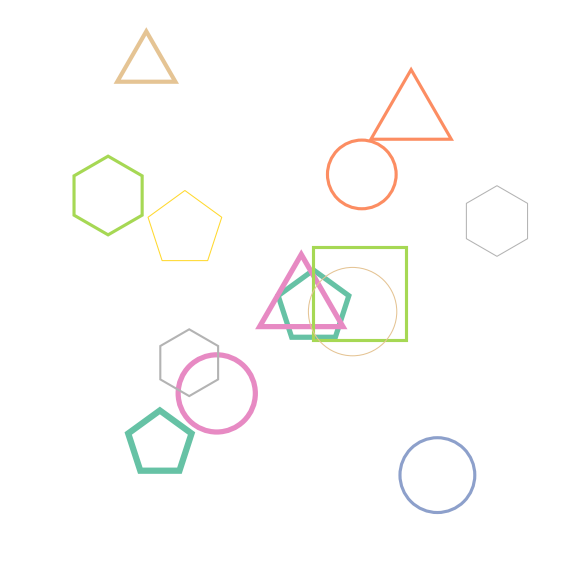[{"shape": "pentagon", "thickness": 3, "radius": 0.29, "center": [0.277, 0.231]}, {"shape": "pentagon", "thickness": 2.5, "radius": 0.32, "center": [0.543, 0.467]}, {"shape": "triangle", "thickness": 1.5, "radius": 0.4, "center": [0.712, 0.798]}, {"shape": "circle", "thickness": 1.5, "radius": 0.3, "center": [0.626, 0.697]}, {"shape": "circle", "thickness": 1.5, "radius": 0.32, "center": [0.757, 0.176]}, {"shape": "circle", "thickness": 2.5, "radius": 0.33, "center": [0.375, 0.318]}, {"shape": "triangle", "thickness": 2.5, "radius": 0.42, "center": [0.522, 0.475]}, {"shape": "square", "thickness": 1.5, "radius": 0.4, "center": [0.623, 0.491]}, {"shape": "hexagon", "thickness": 1.5, "radius": 0.34, "center": [0.187, 0.661]}, {"shape": "pentagon", "thickness": 0.5, "radius": 0.34, "center": [0.32, 0.602]}, {"shape": "triangle", "thickness": 2, "radius": 0.29, "center": [0.253, 0.887]}, {"shape": "circle", "thickness": 0.5, "radius": 0.38, "center": [0.611, 0.46]}, {"shape": "hexagon", "thickness": 0.5, "radius": 0.31, "center": [0.861, 0.616]}, {"shape": "hexagon", "thickness": 1, "radius": 0.29, "center": [0.328, 0.371]}]